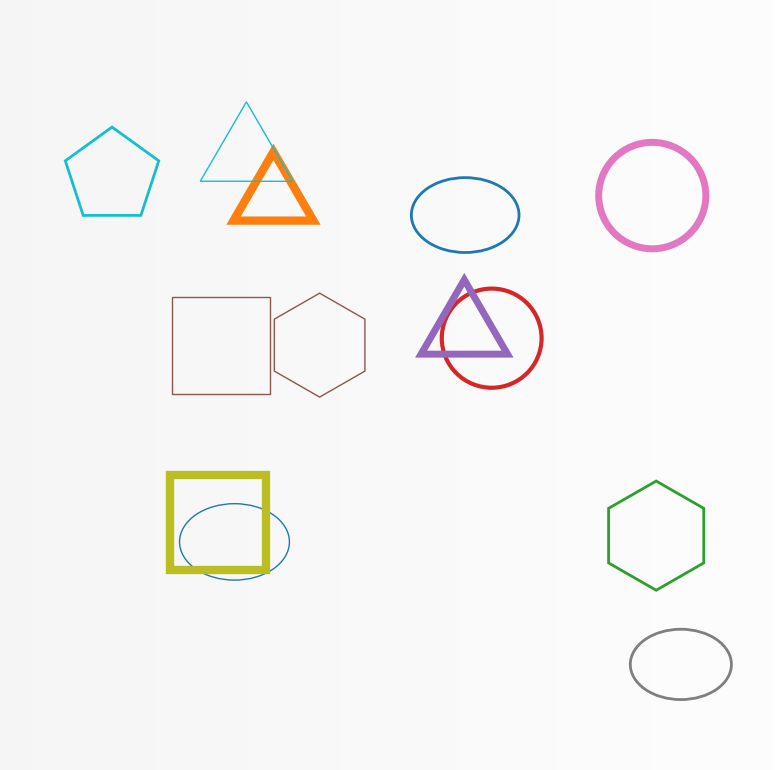[{"shape": "oval", "thickness": 1, "radius": 0.35, "center": [0.6, 0.721]}, {"shape": "oval", "thickness": 0.5, "radius": 0.35, "center": [0.303, 0.296]}, {"shape": "triangle", "thickness": 3, "radius": 0.3, "center": [0.353, 0.743]}, {"shape": "hexagon", "thickness": 1, "radius": 0.35, "center": [0.847, 0.304]}, {"shape": "circle", "thickness": 1.5, "radius": 0.32, "center": [0.634, 0.561]}, {"shape": "triangle", "thickness": 2.5, "radius": 0.32, "center": [0.599, 0.572]}, {"shape": "hexagon", "thickness": 0.5, "radius": 0.34, "center": [0.412, 0.552]}, {"shape": "square", "thickness": 0.5, "radius": 0.32, "center": [0.285, 0.551]}, {"shape": "circle", "thickness": 2.5, "radius": 0.35, "center": [0.842, 0.746]}, {"shape": "oval", "thickness": 1, "radius": 0.33, "center": [0.879, 0.137]}, {"shape": "square", "thickness": 3, "radius": 0.31, "center": [0.282, 0.322]}, {"shape": "pentagon", "thickness": 1, "radius": 0.32, "center": [0.145, 0.772]}, {"shape": "triangle", "thickness": 0.5, "radius": 0.34, "center": [0.318, 0.799]}]